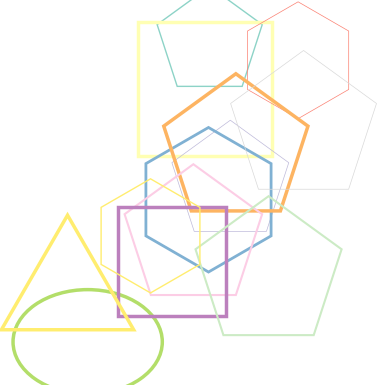[{"shape": "pentagon", "thickness": 1, "radius": 0.72, "center": [0.545, 0.892]}, {"shape": "square", "thickness": 2.5, "radius": 0.87, "center": [0.533, 0.768]}, {"shape": "pentagon", "thickness": 0.5, "radius": 0.8, "center": [0.598, 0.528]}, {"shape": "hexagon", "thickness": 0.5, "radius": 0.76, "center": [0.774, 0.844]}, {"shape": "hexagon", "thickness": 2, "radius": 0.94, "center": [0.542, 0.481]}, {"shape": "pentagon", "thickness": 2.5, "radius": 0.98, "center": [0.613, 0.611]}, {"shape": "oval", "thickness": 2.5, "radius": 0.97, "center": [0.228, 0.112]}, {"shape": "pentagon", "thickness": 1.5, "radius": 0.94, "center": [0.502, 0.386]}, {"shape": "pentagon", "thickness": 0.5, "radius": 1.0, "center": [0.788, 0.67]}, {"shape": "square", "thickness": 2.5, "radius": 0.7, "center": [0.446, 0.321]}, {"shape": "pentagon", "thickness": 1.5, "radius": 1.0, "center": [0.698, 0.291]}, {"shape": "triangle", "thickness": 2.5, "radius": 0.99, "center": [0.175, 0.243]}, {"shape": "hexagon", "thickness": 1, "radius": 0.74, "center": [0.391, 0.387]}]